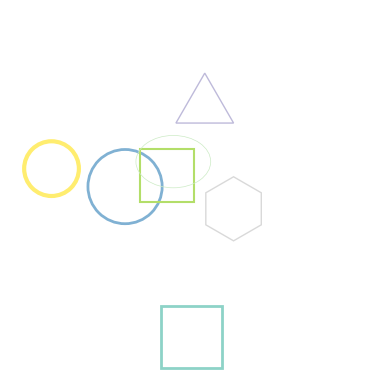[{"shape": "square", "thickness": 2, "radius": 0.4, "center": [0.498, 0.124]}, {"shape": "triangle", "thickness": 1, "radius": 0.43, "center": [0.532, 0.724]}, {"shape": "circle", "thickness": 2, "radius": 0.48, "center": [0.325, 0.515]}, {"shape": "square", "thickness": 1.5, "radius": 0.35, "center": [0.434, 0.544]}, {"shape": "hexagon", "thickness": 1, "radius": 0.42, "center": [0.607, 0.458]}, {"shape": "oval", "thickness": 0.5, "radius": 0.49, "center": [0.45, 0.58]}, {"shape": "circle", "thickness": 3, "radius": 0.36, "center": [0.134, 0.562]}]